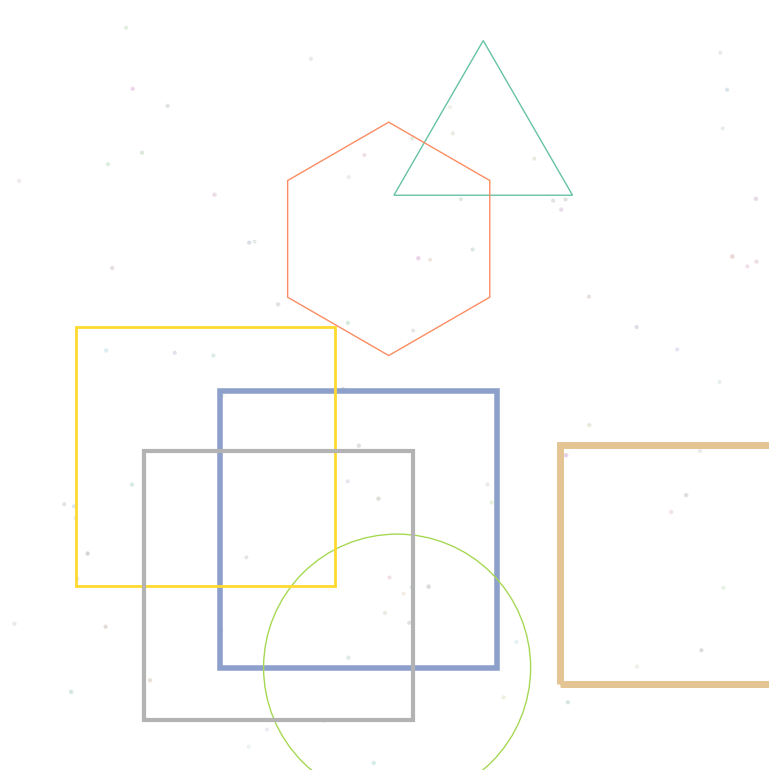[{"shape": "triangle", "thickness": 0.5, "radius": 0.67, "center": [0.628, 0.813]}, {"shape": "hexagon", "thickness": 0.5, "radius": 0.76, "center": [0.505, 0.69]}, {"shape": "square", "thickness": 2, "radius": 0.9, "center": [0.466, 0.313]}, {"shape": "circle", "thickness": 0.5, "radius": 0.87, "center": [0.516, 0.133]}, {"shape": "square", "thickness": 1, "radius": 0.84, "center": [0.267, 0.407]}, {"shape": "square", "thickness": 2.5, "radius": 0.78, "center": [0.882, 0.267]}, {"shape": "square", "thickness": 1.5, "radius": 0.87, "center": [0.362, 0.24]}]